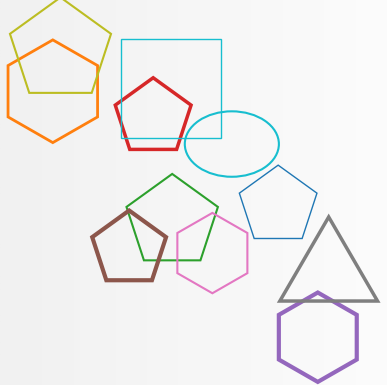[{"shape": "pentagon", "thickness": 1, "radius": 0.53, "center": [0.718, 0.466]}, {"shape": "hexagon", "thickness": 2, "radius": 0.67, "center": [0.136, 0.763]}, {"shape": "pentagon", "thickness": 1.5, "radius": 0.62, "center": [0.444, 0.424]}, {"shape": "pentagon", "thickness": 2.5, "radius": 0.51, "center": [0.395, 0.695]}, {"shape": "hexagon", "thickness": 3, "radius": 0.58, "center": [0.82, 0.124]}, {"shape": "pentagon", "thickness": 3, "radius": 0.5, "center": [0.333, 0.353]}, {"shape": "hexagon", "thickness": 1.5, "radius": 0.52, "center": [0.548, 0.343]}, {"shape": "triangle", "thickness": 2.5, "radius": 0.73, "center": [0.848, 0.291]}, {"shape": "pentagon", "thickness": 1.5, "radius": 0.69, "center": [0.156, 0.87]}, {"shape": "oval", "thickness": 1.5, "radius": 0.61, "center": [0.598, 0.626]}, {"shape": "square", "thickness": 1, "radius": 0.65, "center": [0.442, 0.77]}]